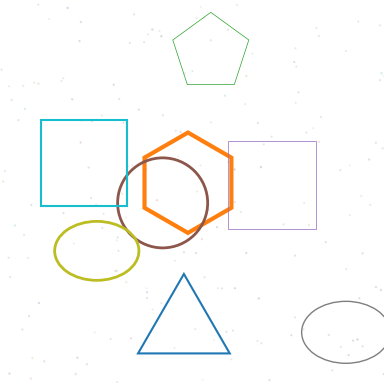[{"shape": "triangle", "thickness": 1.5, "radius": 0.69, "center": [0.478, 0.151]}, {"shape": "hexagon", "thickness": 3, "radius": 0.65, "center": [0.488, 0.525]}, {"shape": "pentagon", "thickness": 0.5, "radius": 0.52, "center": [0.548, 0.864]}, {"shape": "square", "thickness": 0.5, "radius": 0.57, "center": [0.706, 0.52]}, {"shape": "circle", "thickness": 2, "radius": 0.58, "center": [0.422, 0.473]}, {"shape": "oval", "thickness": 1, "radius": 0.57, "center": [0.898, 0.137]}, {"shape": "oval", "thickness": 2, "radius": 0.55, "center": [0.251, 0.348]}, {"shape": "square", "thickness": 1.5, "radius": 0.56, "center": [0.219, 0.578]}]